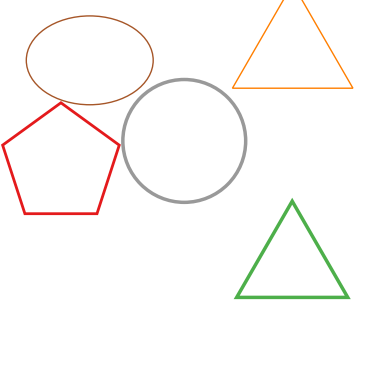[{"shape": "pentagon", "thickness": 2, "radius": 0.8, "center": [0.158, 0.574]}, {"shape": "triangle", "thickness": 2.5, "radius": 0.83, "center": [0.759, 0.311]}, {"shape": "triangle", "thickness": 1, "radius": 0.9, "center": [0.76, 0.861]}, {"shape": "oval", "thickness": 1, "radius": 0.82, "center": [0.233, 0.843]}, {"shape": "circle", "thickness": 2.5, "radius": 0.8, "center": [0.479, 0.634]}]